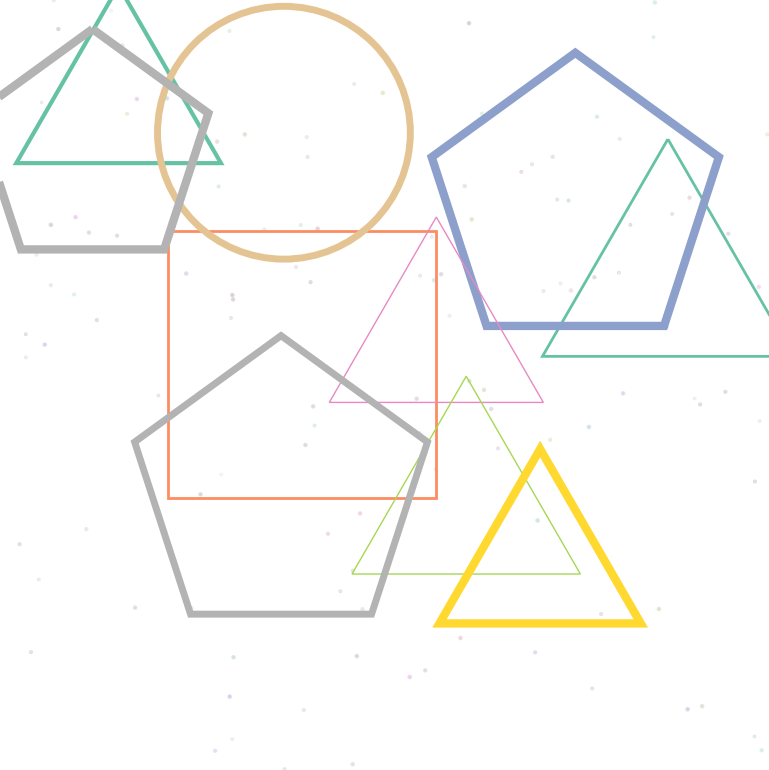[{"shape": "triangle", "thickness": 1, "radius": 0.94, "center": [0.867, 0.631]}, {"shape": "triangle", "thickness": 1.5, "radius": 0.77, "center": [0.154, 0.865]}, {"shape": "square", "thickness": 1, "radius": 0.87, "center": [0.392, 0.527]}, {"shape": "pentagon", "thickness": 3, "radius": 0.98, "center": [0.747, 0.735]}, {"shape": "triangle", "thickness": 0.5, "radius": 0.8, "center": [0.567, 0.558]}, {"shape": "triangle", "thickness": 0.5, "radius": 0.86, "center": [0.605, 0.34]}, {"shape": "triangle", "thickness": 3, "radius": 0.75, "center": [0.701, 0.266]}, {"shape": "circle", "thickness": 2.5, "radius": 0.82, "center": [0.369, 0.828]}, {"shape": "pentagon", "thickness": 2.5, "radius": 1.0, "center": [0.365, 0.364]}, {"shape": "pentagon", "thickness": 3, "radius": 0.79, "center": [0.12, 0.804]}]